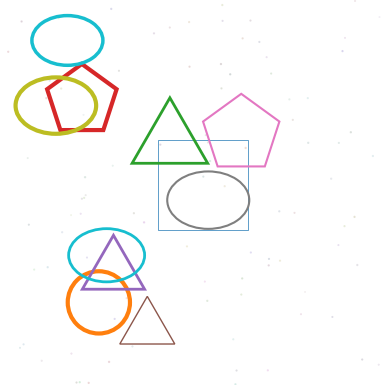[{"shape": "square", "thickness": 0.5, "radius": 0.59, "center": [0.528, 0.52]}, {"shape": "circle", "thickness": 3, "radius": 0.4, "center": [0.257, 0.215]}, {"shape": "triangle", "thickness": 2, "radius": 0.57, "center": [0.441, 0.633]}, {"shape": "pentagon", "thickness": 3, "radius": 0.47, "center": [0.213, 0.739]}, {"shape": "triangle", "thickness": 2, "radius": 0.47, "center": [0.295, 0.295]}, {"shape": "triangle", "thickness": 1, "radius": 0.41, "center": [0.383, 0.148]}, {"shape": "pentagon", "thickness": 1.5, "radius": 0.52, "center": [0.627, 0.652]}, {"shape": "oval", "thickness": 1.5, "radius": 0.53, "center": [0.541, 0.48]}, {"shape": "oval", "thickness": 3, "radius": 0.52, "center": [0.145, 0.726]}, {"shape": "oval", "thickness": 2.5, "radius": 0.46, "center": [0.175, 0.895]}, {"shape": "oval", "thickness": 2, "radius": 0.49, "center": [0.277, 0.337]}]